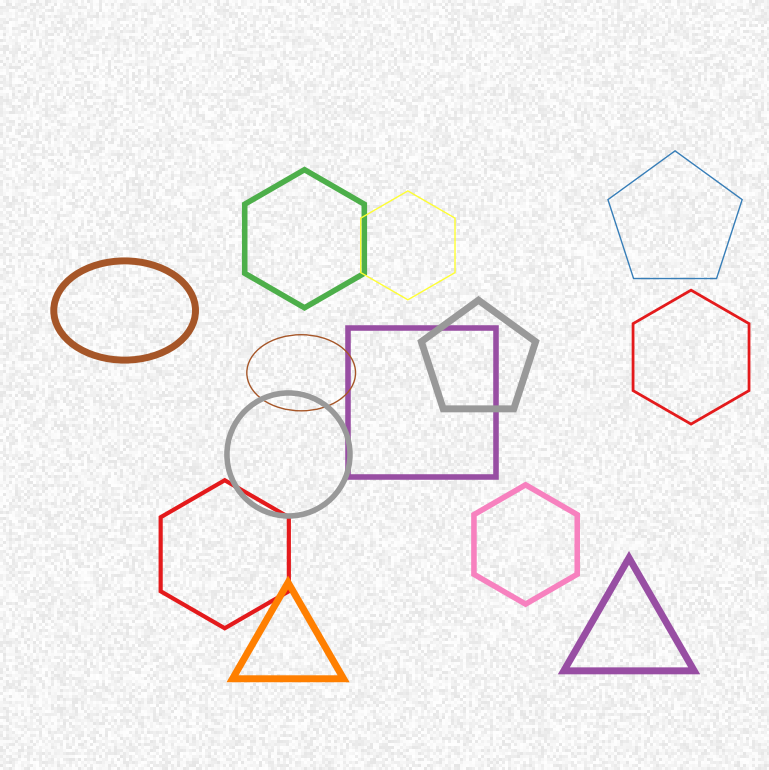[{"shape": "hexagon", "thickness": 1, "radius": 0.43, "center": [0.897, 0.536]}, {"shape": "hexagon", "thickness": 1.5, "radius": 0.48, "center": [0.292, 0.28]}, {"shape": "pentagon", "thickness": 0.5, "radius": 0.46, "center": [0.877, 0.712]}, {"shape": "hexagon", "thickness": 2, "radius": 0.45, "center": [0.395, 0.69]}, {"shape": "square", "thickness": 2, "radius": 0.48, "center": [0.548, 0.477]}, {"shape": "triangle", "thickness": 2.5, "radius": 0.49, "center": [0.817, 0.178]}, {"shape": "triangle", "thickness": 2.5, "radius": 0.42, "center": [0.374, 0.16]}, {"shape": "hexagon", "thickness": 0.5, "radius": 0.35, "center": [0.53, 0.681]}, {"shape": "oval", "thickness": 0.5, "radius": 0.35, "center": [0.391, 0.516]}, {"shape": "oval", "thickness": 2.5, "radius": 0.46, "center": [0.162, 0.597]}, {"shape": "hexagon", "thickness": 2, "radius": 0.39, "center": [0.683, 0.293]}, {"shape": "circle", "thickness": 2, "radius": 0.4, "center": [0.375, 0.41]}, {"shape": "pentagon", "thickness": 2.5, "radius": 0.39, "center": [0.621, 0.532]}]